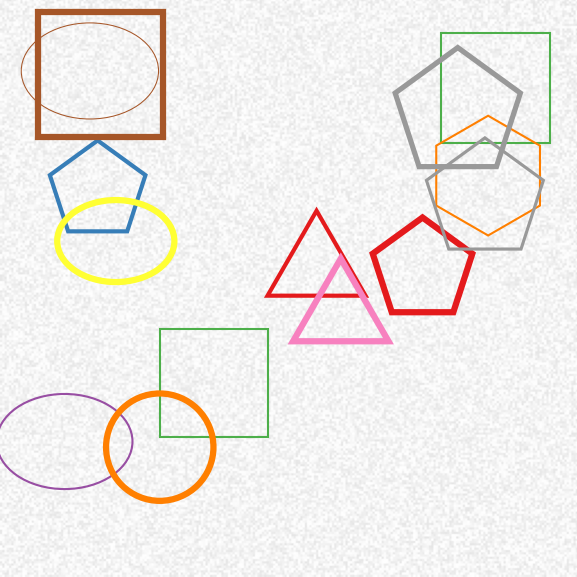[{"shape": "triangle", "thickness": 2, "radius": 0.49, "center": [0.548, 0.536]}, {"shape": "pentagon", "thickness": 3, "radius": 0.45, "center": [0.732, 0.532]}, {"shape": "pentagon", "thickness": 2, "radius": 0.44, "center": [0.169, 0.669]}, {"shape": "square", "thickness": 1, "radius": 0.47, "center": [0.371, 0.336]}, {"shape": "square", "thickness": 1, "radius": 0.47, "center": [0.858, 0.847]}, {"shape": "oval", "thickness": 1, "radius": 0.59, "center": [0.112, 0.235]}, {"shape": "hexagon", "thickness": 1, "radius": 0.52, "center": [0.845, 0.695]}, {"shape": "circle", "thickness": 3, "radius": 0.46, "center": [0.277, 0.225]}, {"shape": "oval", "thickness": 3, "radius": 0.51, "center": [0.201, 0.582]}, {"shape": "oval", "thickness": 0.5, "radius": 0.59, "center": [0.156, 0.876]}, {"shape": "square", "thickness": 3, "radius": 0.54, "center": [0.174, 0.87]}, {"shape": "triangle", "thickness": 3, "radius": 0.48, "center": [0.59, 0.456]}, {"shape": "pentagon", "thickness": 1.5, "radius": 0.53, "center": [0.84, 0.654]}, {"shape": "pentagon", "thickness": 2.5, "radius": 0.57, "center": [0.793, 0.803]}]